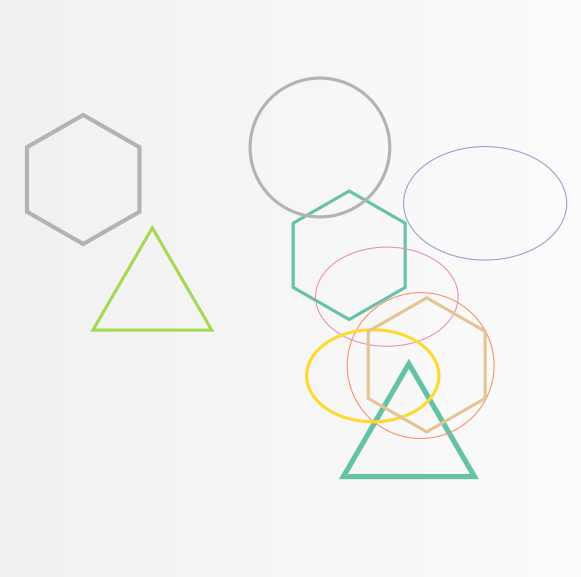[{"shape": "triangle", "thickness": 2.5, "radius": 0.65, "center": [0.704, 0.239]}, {"shape": "hexagon", "thickness": 1.5, "radius": 0.56, "center": [0.601, 0.557]}, {"shape": "circle", "thickness": 0.5, "radius": 0.63, "center": [0.724, 0.366]}, {"shape": "oval", "thickness": 0.5, "radius": 0.7, "center": [0.835, 0.647]}, {"shape": "oval", "thickness": 0.5, "radius": 0.61, "center": [0.666, 0.485]}, {"shape": "triangle", "thickness": 1.5, "radius": 0.59, "center": [0.262, 0.487]}, {"shape": "oval", "thickness": 1.5, "radius": 0.57, "center": [0.641, 0.348]}, {"shape": "hexagon", "thickness": 1.5, "radius": 0.58, "center": [0.734, 0.367]}, {"shape": "hexagon", "thickness": 2, "radius": 0.56, "center": [0.143, 0.688]}, {"shape": "circle", "thickness": 1.5, "radius": 0.6, "center": [0.55, 0.744]}]